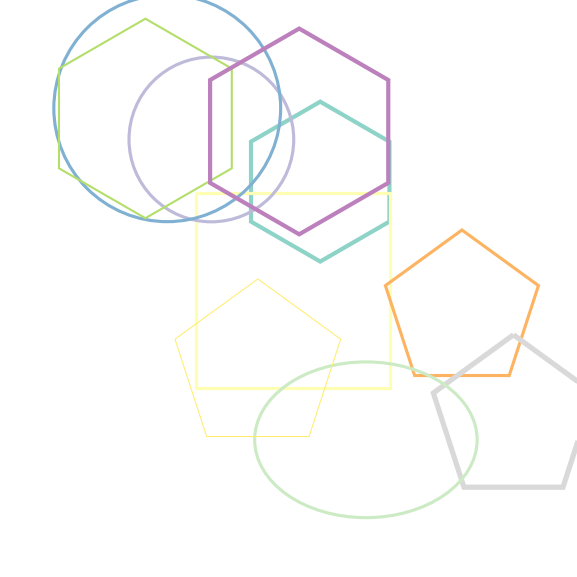[{"shape": "hexagon", "thickness": 2, "radius": 0.69, "center": [0.554, 0.685]}, {"shape": "square", "thickness": 1.5, "radius": 0.84, "center": [0.507, 0.496]}, {"shape": "circle", "thickness": 1.5, "radius": 0.71, "center": [0.366, 0.758]}, {"shape": "circle", "thickness": 1.5, "radius": 0.98, "center": [0.29, 0.812]}, {"shape": "pentagon", "thickness": 1.5, "radius": 0.7, "center": [0.8, 0.462]}, {"shape": "hexagon", "thickness": 1, "radius": 0.86, "center": [0.252, 0.794]}, {"shape": "pentagon", "thickness": 2.5, "radius": 0.73, "center": [0.889, 0.274]}, {"shape": "hexagon", "thickness": 2, "radius": 0.89, "center": [0.518, 0.772]}, {"shape": "oval", "thickness": 1.5, "radius": 0.96, "center": [0.634, 0.238]}, {"shape": "pentagon", "thickness": 0.5, "radius": 0.75, "center": [0.446, 0.365]}]